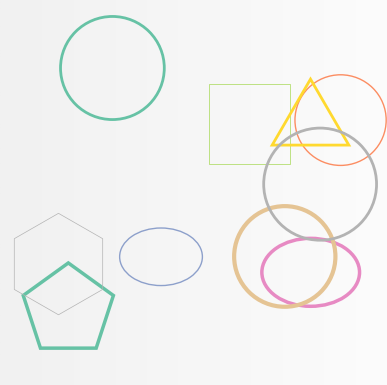[{"shape": "pentagon", "thickness": 2.5, "radius": 0.61, "center": [0.176, 0.195]}, {"shape": "circle", "thickness": 2, "radius": 0.67, "center": [0.29, 0.823]}, {"shape": "circle", "thickness": 1, "radius": 0.59, "center": [0.879, 0.688]}, {"shape": "oval", "thickness": 1, "radius": 0.53, "center": [0.416, 0.333]}, {"shape": "oval", "thickness": 2.5, "radius": 0.63, "center": [0.802, 0.293]}, {"shape": "square", "thickness": 0.5, "radius": 0.52, "center": [0.645, 0.677]}, {"shape": "triangle", "thickness": 2, "radius": 0.57, "center": [0.801, 0.68]}, {"shape": "circle", "thickness": 3, "radius": 0.65, "center": [0.735, 0.334]}, {"shape": "hexagon", "thickness": 0.5, "radius": 0.66, "center": [0.151, 0.314]}, {"shape": "circle", "thickness": 2, "radius": 0.73, "center": [0.826, 0.522]}]